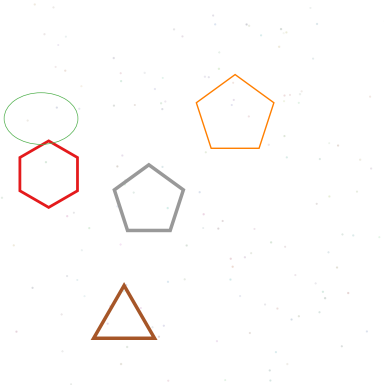[{"shape": "hexagon", "thickness": 2, "radius": 0.43, "center": [0.126, 0.548]}, {"shape": "oval", "thickness": 0.5, "radius": 0.48, "center": [0.107, 0.692]}, {"shape": "pentagon", "thickness": 1, "radius": 0.53, "center": [0.611, 0.7]}, {"shape": "triangle", "thickness": 2.5, "radius": 0.46, "center": [0.322, 0.167]}, {"shape": "pentagon", "thickness": 2.5, "radius": 0.47, "center": [0.387, 0.478]}]